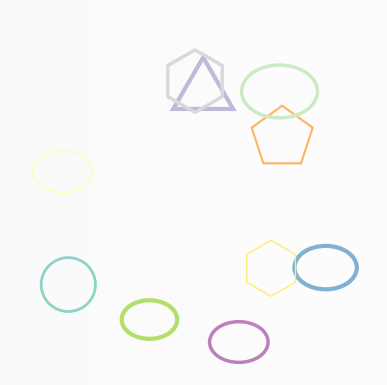[{"shape": "circle", "thickness": 2, "radius": 0.35, "center": [0.176, 0.261]}, {"shape": "oval", "thickness": 1, "radius": 0.38, "center": [0.161, 0.555]}, {"shape": "triangle", "thickness": 3, "radius": 0.45, "center": [0.524, 0.762]}, {"shape": "oval", "thickness": 3, "radius": 0.4, "center": [0.84, 0.305]}, {"shape": "pentagon", "thickness": 1.5, "radius": 0.41, "center": [0.728, 0.643]}, {"shape": "oval", "thickness": 3, "radius": 0.36, "center": [0.386, 0.17]}, {"shape": "hexagon", "thickness": 2.5, "radius": 0.4, "center": [0.503, 0.789]}, {"shape": "oval", "thickness": 2.5, "radius": 0.38, "center": [0.616, 0.112]}, {"shape": "oval", "thickness": 2.5, "radius": 0.49, "center": [0.721, 0.762]}, {"shape": "hexagon", "thickness": 1, "radius": 0.36, "center": [0.7, 0.303]}]